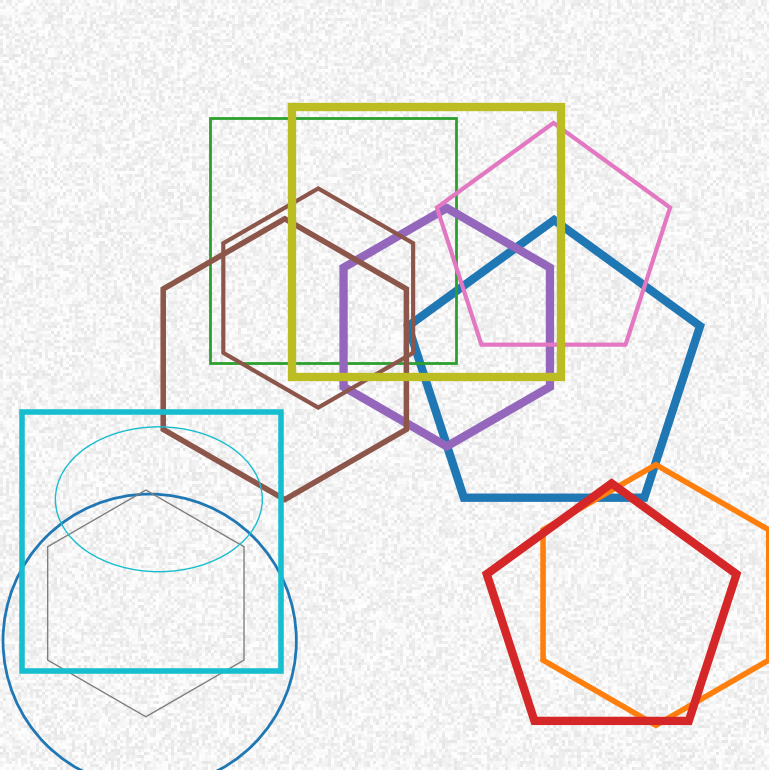[{"shape": "pentagon", "thickness": 3, "radius": 1.0, "center": [0.72, 0.515]}, {"shape": "circle", "thickness": 1, "radius": 0.95, "center": [0.194, 0.168]}, {"shape": "hexagon", "thickness": 2, "radius": 0.85, "center": [0.852, 0.227]}, {"shape": "square", "thickness": 1, "radius": 0.8, "center": [0.432, 0.688]}, {"shape": "pentagon", "thickness": 3, "radius": 0.85, "center": [0.794, 0.202]}, {"shape": "hexagon", "thickness": 3, "radius": 0.77, "center": [0.58, 0.575]}, {"shape": "hexagon", "thickness": 2, "radius": 0.91, "center": [0.37, 0.534]}, {"shape": "hexagon", "thickness": 1.5, "radius": 0.71, "center": [0.413, 0.613]}, {"shape": "pentagon", "thickness": 1.5, "radius": 0.8, "center": [0.719, 0.681]}, {"shape": "hexagon", "thickness": 0.5, "radius": 0.74, "center": [0.189, 0.216]}, {"shape": "square", "thickness": 3, "radius": 0.87, "center": [0.554, 0.685]}, {"shape": "oval", "thickness": 0.5, "radius": 0.67, "center": [0.206, 0.352]}, {"shape": "square", "thickness": 2, "radius": 0.84, "center": [0.196, 0.297]}]